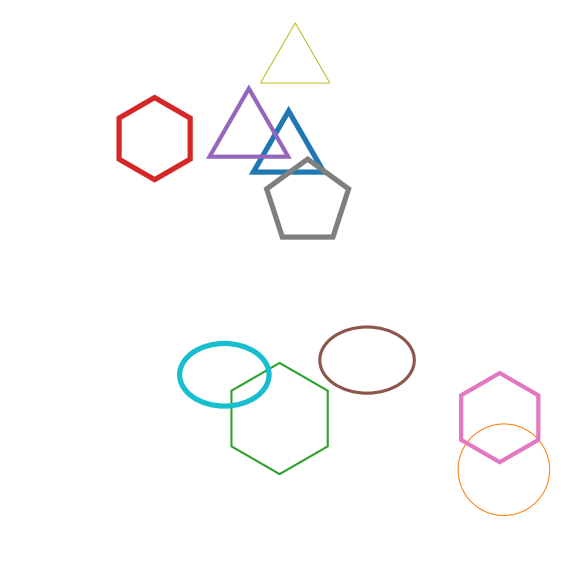[{"shape": "triangle", "thickness": 2.5, "radius": 0.35, "center": [0.5, 0.736]}, {"shape": "circle", "thickness": 0.5, "radius": 0.4, "center": [0.872, 0.186]}, {"shape": "hexagon", "thickness": 1, "radius": 0.48, "center": [0.484, 0.274]}, {"shape": "hexagon", "thickness": 2.5, "radius": 0.36, "center": [0.268, 0.759]}, {"shape": "triangle", "thickness": 2, "radius": 0.39, "center": [0.431, 0.767]}, {"shape": "oval", "thickness": 1.5, "radius": 0.41, "center": [0.636, 0.376]}, {"shape": "hexagon", "thickness": 2, "radius": 0.39, "center": [0.865, 0.276]}, {"shape": "pentagon", "thickness": 2.5, "radius": 0.37, "center": [0.533, 0.649]}, {"shape": "triangle", "thickness": 0.5, "radius": 0.35, "center": [0.511, 0.89]}, {"shape": "oval", "thickness": 2.5, "radius": 0.39, "center": [0.388, 0.35]}]